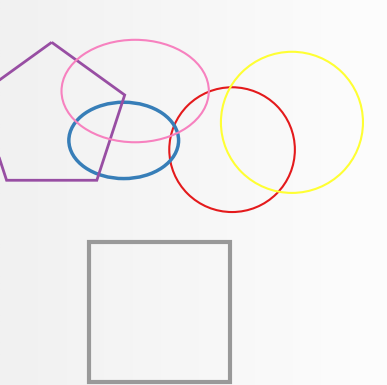[{"shape": "circle", "thickness": 1.5, "radius": 0.81, "center": [0.599, 0.611]}, {"shape": "oval", "thickness": 2.5, "radius": 0.71, "center": [0.319, 0.635]}, {"shape": "pentagon", "thickness": 2, "radius": 0.99, "center": [0.133, 0.692]}, {"shape": "circle", "thickness": 1.5, "radius": 0.92, "center": [0.753, 0.682]}, {"shape": "oval", "thickness": 1.5, "radius": 0.95, "center": [0.349, 0.764]}, {"shape": "square", "thickness": 3, "radius": 0.91, "center": [0.412, 0.189]}]